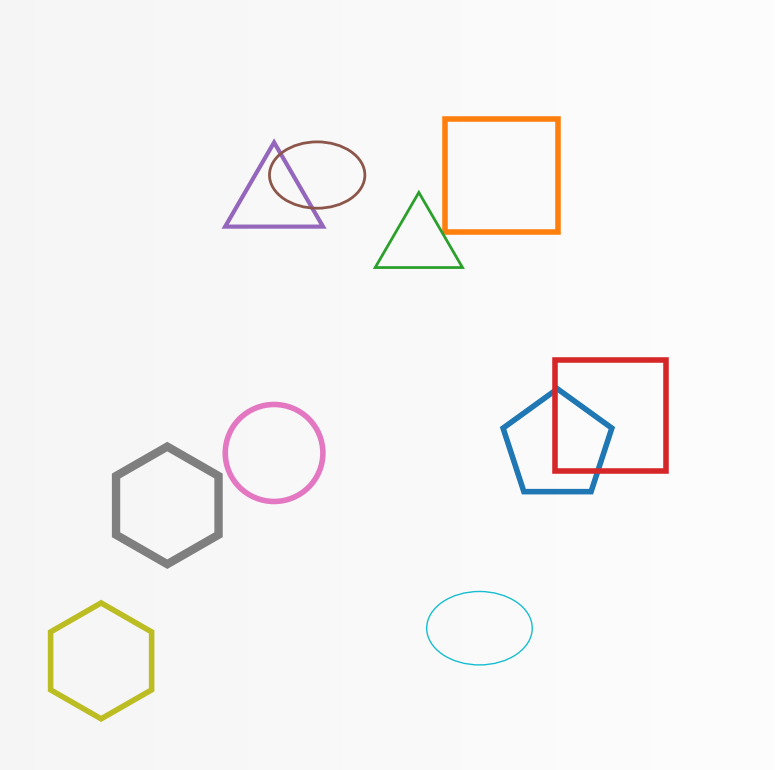[{"shape": "pentagon", "thickness": 2, "radius": 0.37, "center": [0.719, 0.421]}, {"shape": "square", "thickness": 2, "radius": 0.37, "center": [0.647, 0.772]}, {"shape": "triangle", "thickness": 1, "radius": 0.33, "center": [0.54, 0.685]}, {"shape": "square", "thickness": 2, "radius": 0.36, "center": [0.788, 0.46]}, {"shape": "triangle", "thickness": 1.5, "radius": 0.36, "center": [0.354, 0.742]}, {"shape": "oval", "thickness": 1, "radius": 0.31, "center": [0.409, 0.773]}, {"shape": "circle", "thickness": 2, "radius": 0.31, "center": [0.354, 0.412]}, {"shape": "hexagon", "thickness": 3, "radius": 0.38, "center": [0.216, 0.344]}, {"shape": "hexagon", "thickness": 2, "radius": 0.38, "center": [0.13, 0.142]}, {"shape": "oval", "thickness": 0.5, "radius": 0.34, "center": [0.619, 0.184]}]